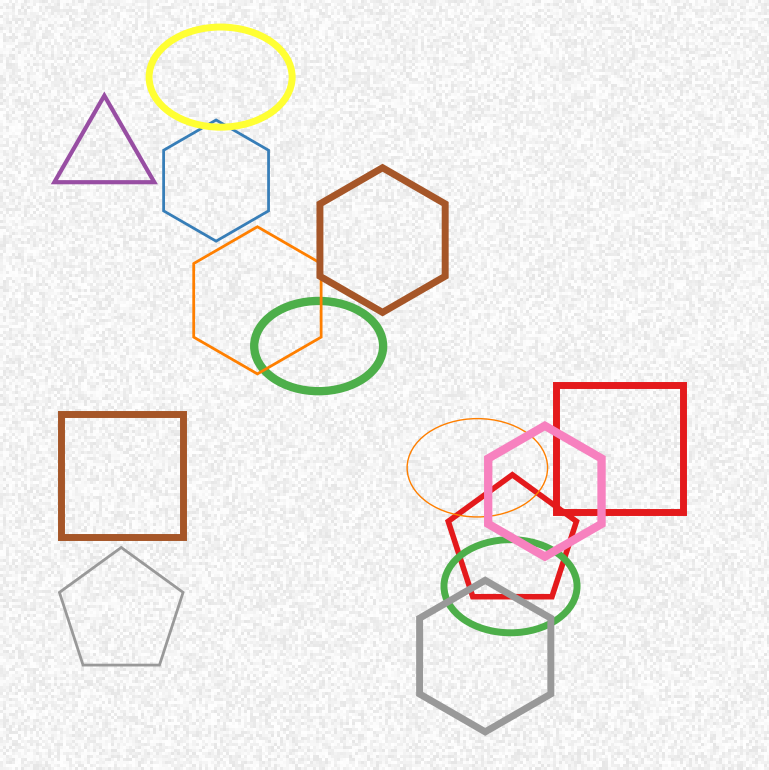[{"shape": "pentagon", "thickness": 2, "radius": 0.44, "center": [0.665, 0.296]}, {"shape": "square", "thickness": 2.5, "radius": 0.41, "center": [0.804, 0.418]}, {"shape": "hexagon", "thickness": 1, "radius": 0.39, "center": [0.281, 0.765]}, {"shape": "oval", "thickness": 2.5, "radius": 0.43, "center": [0.663, 0.239]}, {"shape": "oval", "thickness": 3, "radius": 0.42, "center": [0.414, 0.551]}, {"shape": "triangle", "thickness": 1.5, "radius": 0.37, "center": [0.135, 0.801]}, {"shape": "oval", "thickness": 0.5, "radius": 0.46, "center": [0.62, 0.392]}, {"shape": "hexagon", "thickness": 1, "radius": 0.48, "center": [0.334, 0.61]}, {"shape": "oval", "thickness": 2.5, "radius": 0.46, "center": [0.287, 0.9]}, {"shape": "hexagon", "thickness": 2.5, "radius": 0.47, "center": [0.497, 0.688]}, {"shape": "square", "thickness": 2.5, "radius": 0.4, "center": [0.158, 0.382]}, {"shape": "hexagon", "thickness": 3, "radius": 0.42, "center": [0.708, 0.362]}, {"shape": "pentagon", "thickness": 1, "radius": 0.42, "center": [0.157, 0.205]}, {"shape": "hexagon", "thickness": 2.5, "radius": 0.49, "center": [0.63, 0.148]}]